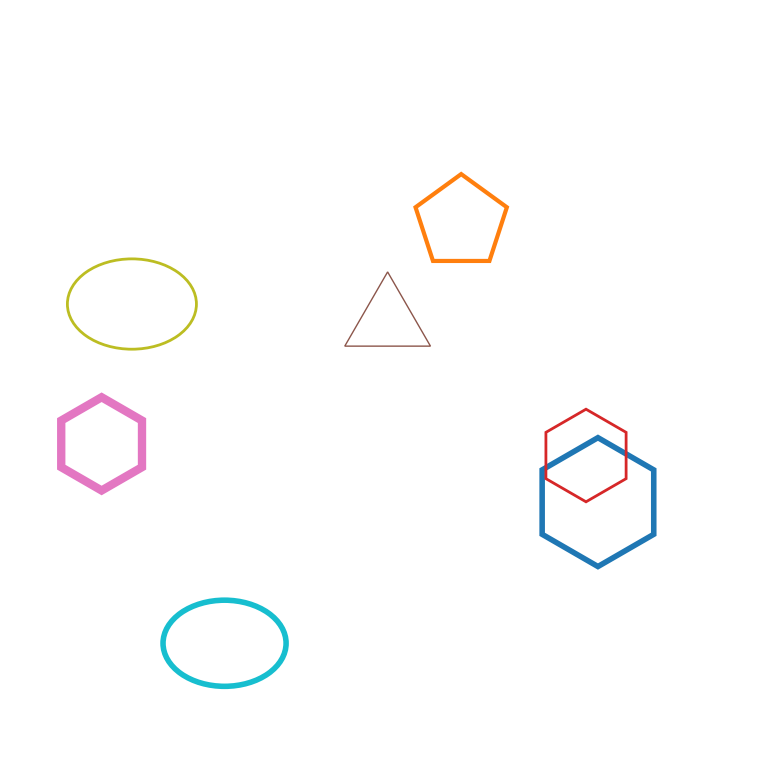[{"shape": "hexagon", "thickness": 2, "radius": 0.42, "center": [0.777, 0.348]}, {"shape": "pentagon", "thickness": 1.5, "radius": 0.31, "center": [0.599, 0.712]}, {"shape": "hexagon", "thickness": 1, "radius": 0.3, "center": [0.761, 0.408]}, {"shape": "triangle", "thickness": 0.5, "radius": 0.32, "center": [0.503, 0.583]}, {"shape": "hexagon", "thickness": 3, "radius": 0.3, "center": [0.132, 0.424]}, {"shape": "oval", "thickness": 1, "radius": 0.42, "center": [0.171, 0.605]}, {"shape": "oval", "thickness": 2, "radius": 0.4, "center": [0.292, 0.165]}]